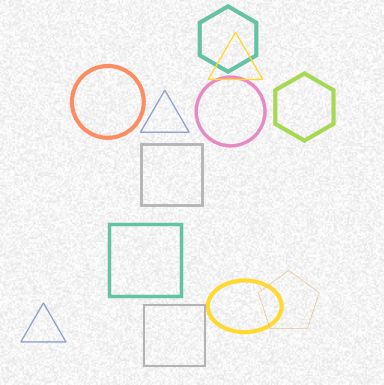[{"shape": "square", "thickness": 2.5, "radius": 0.47, "center": [0.377, 0.325]}, {"shape": "hexagon", "thickness": 3, "radius": 0.42, "center": [0.592, 0.899]}, {"shape": "circle", "thickness": 3, "radius": 0.47, "center": [0.28, 0.735]}, {"shape": "triangle", "thickness": 1, "radius": 0.36, "center": [0.428, 0.693]}, {"shape": "triangle", "thickness": 1, "radius": 0.34, "center": [0.113, 0.146]}, {"shape": "circle", "thickness": 2.5, "radius": 0.45, "center": [0.599, 0.71]}, {"shape": "hexagon", "thickness": 3, "radius": 0.44, "center": [0.791, 0.722]}, {"shape": "oval", "thickness": 3, "radius": 0.48, "center": [0.636, 0.204]}, {"shape": "triangle", "thickness": 1, "radius": 0.41, "center": [0.612, 0.834]}, {"shape": "pentagon", "thickness": 0.5, "radius": 0.42, "center": [0.75, 0.214]}, {"shape": "square", "thickness": 1.5, "radius": 0.4, "center": [0.453, 0.128]}, {"shape": "square", "thickness": 2, "radius": 0.4, "center": [0.445, 0.547]}]